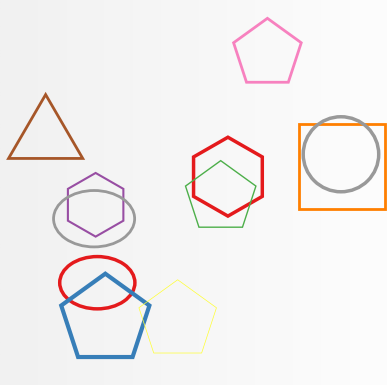[{"shape": "oval", "thickness": 2.5, "radius": 0.49, "center": [0.251, 0.266]}, {"shape": "hexagon", "thickness": 2.5, "radius": 0.51, "center": [0.588, 0.541]}, {"shape": "pentagon", "thickness": 3, "radius": 0.6, "center": [0.272, 0.169]}, {"shape": "pentagon", "thickness": 1, "radius": 0.48, "center": [0.57, 0.487]}, {"shape": "hexagon", "thickness": 1.5, "radius": 0.41, "center": [0.247, 0.468]}, {"shape": "square", "thickness": 2, "radius": 0.56, "center": [0.883, 0.567]}, {"shape": "pentagon", "thickness": 0.5, "radius": 0.53, "center": [0.459, 0.168]}, {"shape": "triangle", "thickness": 2, "radius": 0.55, "center": [0.118, 0.644]}, {"shape": "pentagon", "thickness": 2, "radius": 0.46, "center": [0.69, 0.861]}, {"shape": "circle", "thickness": 2.5, "radius": 0.49, "center": [0.88, 0.599]}, {"shape": "oval", "thickness": 2, "radius": 0.52, "center": [0.243, 0.432]}]